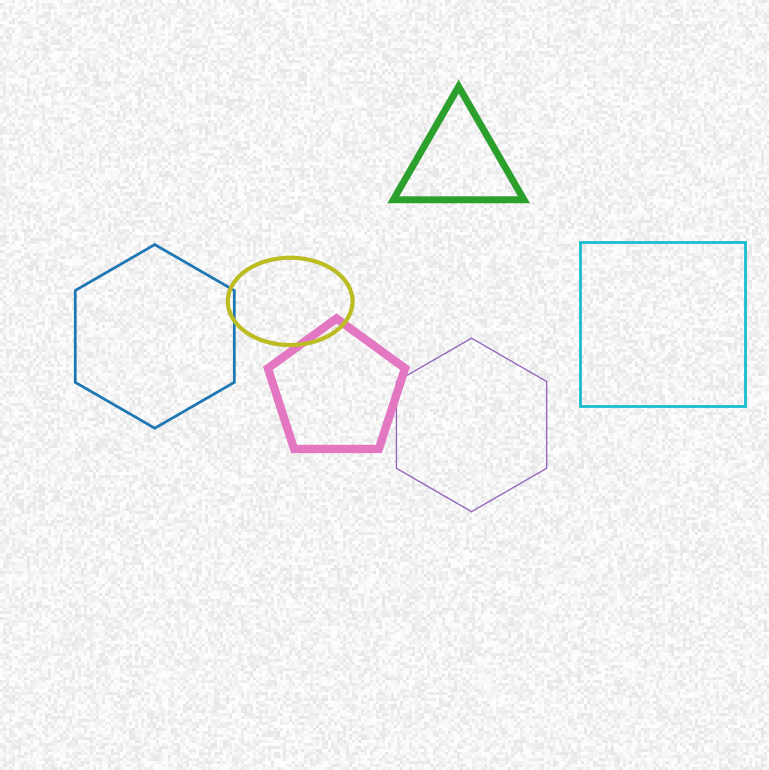[{"shape": "hexagon", "thickness": 1, "radius": 0.6, "center": [0.201, 0.563]}, {"shape": "triangle", "thickness": 2.5, "radius": 0.49, "center": [0.596, 0.79]}, {"shape": "hexagon", "thickness": 0.5, "radius": 0.56, "center": [0.612, 0.448]}, {"shape": "pentagon", "thickness": 3, "radius": 0.47, "center": [0.437, 0.493]}, {"shape": "oval", "thickness": 1.5, "radius": 0.4, "center": [0.377, 0.609]}, {"shape": "square", "thickness": 1, "radius": 0.53, "center": [0.86, 0.58]}]